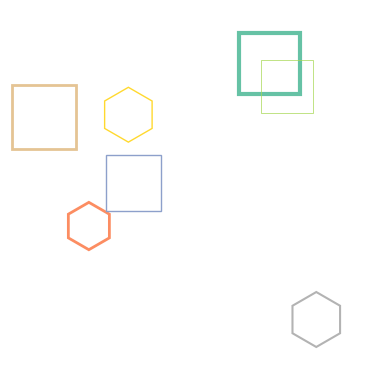[{"shape": "square", "thickness": 3, "radius": 0.4, "center": [0.7, 0.835]}, {"shape": "hexagon", "thickness": 2, "radius": 0.31, "center": [0.231, 0.413]}, {"shape": "square", "thickness": 1, "radius": 0.36, "center": [0.346, 0.525]}, {"shape": "square", "thickness": 0.5, "radius": 0.34, "center": [0.745, 0.775]}, {"shape": "hexagon", "thickness": 1, "radius": 0.36, "center": [0.333, 0.702]}, {"shape": "square", "thickness": 2, "radius": 0.42, "center": [0.115, 0.696]}, {"shape": "hexagon", "thickness": 1.5, "radius": 0.36, "center": [0.821, 0.17]}]